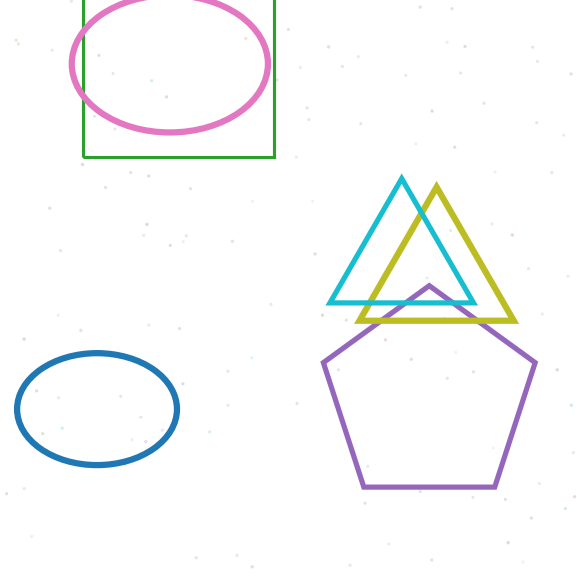[{"shape": "oval", "thickness": 3, "radius": 0.69, "center": [0.168, 0.291]}, {"shape": "square", "thickness": 1.5, "radius": 0.83, "center": [0.31, 0.893]}, {"shape": "pentagon", "thickness": 2.5, "radius": 0.96, "center": [0.743, 0.312]}, {"shape": "oval", "thickness": 3, "radius": 0.85, "center": [0.294, 0.889]}, {"shape": "triangle", "thickness": 3, "radius": 0.77, "center": [0.756, 0.521]}, {"shape": "triangle", "thickness": 2.5, "radius": 0.72, "center": [0.696, 0.546]}]